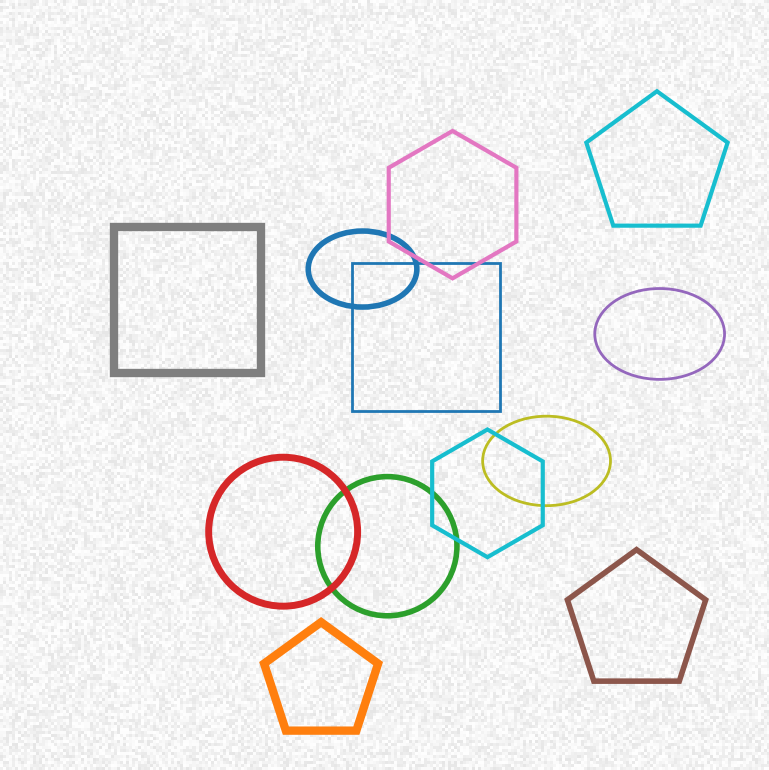[{"shape": "oval", "thickness": 2, "radius": 0.35, "center": [0.471, 0.651]}, {"shape": "square", "thickness": 1, "radius": 0.48, "center": [0.554, 0.562]}, {"shape": "pentagon", "thickness": 3, "radius": 0.39, "center": [0.417, 0.114]}, {"shape": "circle", "thickness": 2, "radius": 0.45, "center": [0.503, 0.291]}, {"shape": "circle", "thickness": 2.5, "radius": 0.48, "center": [0.368, 0.309]}, {"shape": "oval", "thickness": 1, "radius": 0.42, "center": [0.857, 0.566]}, {"shape": "pentagon", "thickness": 2, "radius": 0.47, "center": [0.827, 0.192]}, {"shape": "hexagon", "thickness": 1.5, "radius": 0.48, "center": [0.588, 0.734]}, {"shape": "square", "thickness": 3, "radius": 0.48, "center": [0.243, 0.61]}, {"shape": "oval", "thickness": 1, "radius": 0.42, "center": [0.71, 0.401]}, {"shape": "pentagon", "thickness": 1.5, "radius": 0.48, "center": [0.853, 0.785]}, {"shape": "hexagon", "thickness": 1.5, "radius": 0.41, "center": [0.633, 0.359]}]